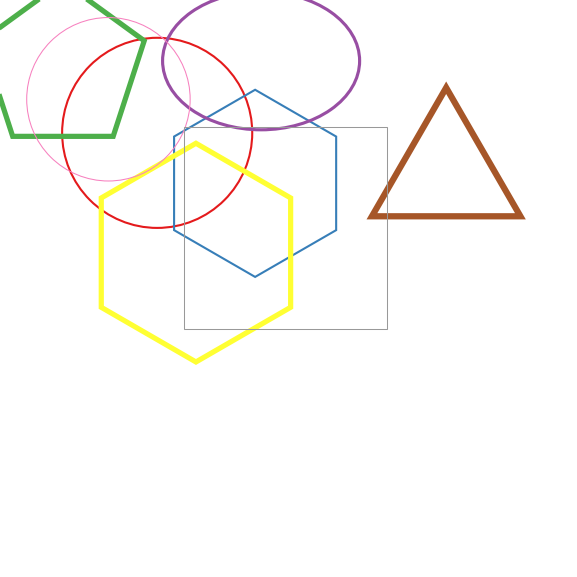[{"shape": "circle", "thickness": 1, "radius": 0.82, "center": [0.272, 0.769]}, {"shape": "hexagon", "thickness": 1, "radius": 0.81, "center": [0.442, 0.682]}, {"shape": "pentagon", "thickness": 2.5, "radius": 0.74, "center": [0.109, 0.883]}, {"shape": "oval", "thickness": 1.5, "radius": 0.85, "center": [0.452, 0.894]}, {"shape": "hexagon", "thickness": 2.5, "radius": 0.95, "center": [0.339, 0.562]}, {"shape": "triangle", "thickness": 3, "radius": 0.74, "center": [0.773, 0.699]}, {"shape": "circle", "thickness": 0.5, "radius": 0.71, "center": [0.188, 0.827]}, {"shape": "square", "thickness": 0.5, "radius": 0.88, "center": [0.494, 0.605]}]